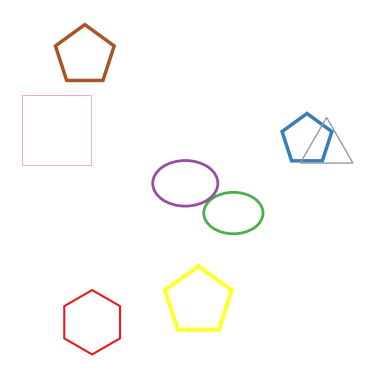[{"shape": "hexagon", "thickness": 1.5, "radius": 0.42, "center": [0.239, 0.163]}, {"shape": "pentagon", "thickness": 2.5, "radius": 0.34, "center": [0.797, 0.637]}, {"shape": "oval", "thickness": 2, "radius": 0.38, "center": [0.606, 0.447]}, {"shape": "oval", "thickness": 2, "radius": 0.42, "center": [0.481, 0.524]}, {"shape": "pentagon", "thickness": 3, "radius": 0.46, "center": [0.515, 0.218]}, {"shape": "pentagon", "thickness": 2.5, "radius": 0.4, "center": [0.22, 0.856]}, {"shape": "square", "thickness": 0.5, "radius": 0.45, "center": [0.147, 0.663]}, {"shape": "triangle", "thickness": 1, "radius": 0.39, "center": [0.848, 0.616]}]